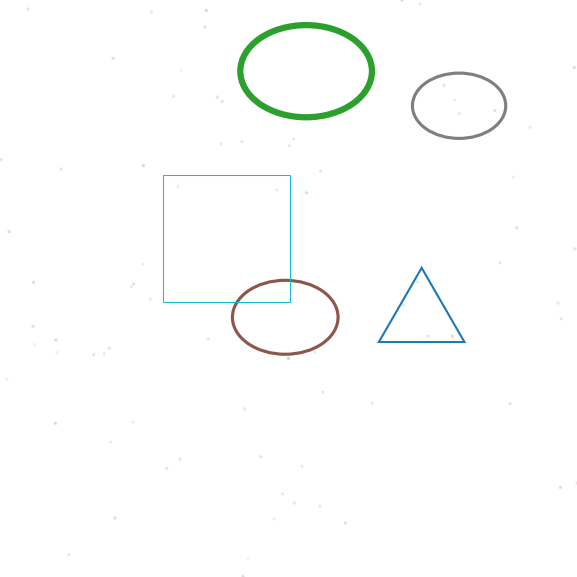[{"shape": "triangle", "thickness": 1, "radius": 0.43, "center": [0.73, 0.45]}, {"shape": "oval", "thickness": 3, "radius": 0.57, "center": [0.53, 0.876]}, {"shape": "oval", "thickness": 1.5, "radius": 0.46, "center": [0.494, 0.45]}, {"shape": "oval", "thickness": 1.5, "radius": 0.4, "center": [0.795, 0.816]}, {"shape": "square", "thickness": 0.5, "radius": 0.55, "center": [0.392, 0.586]}]